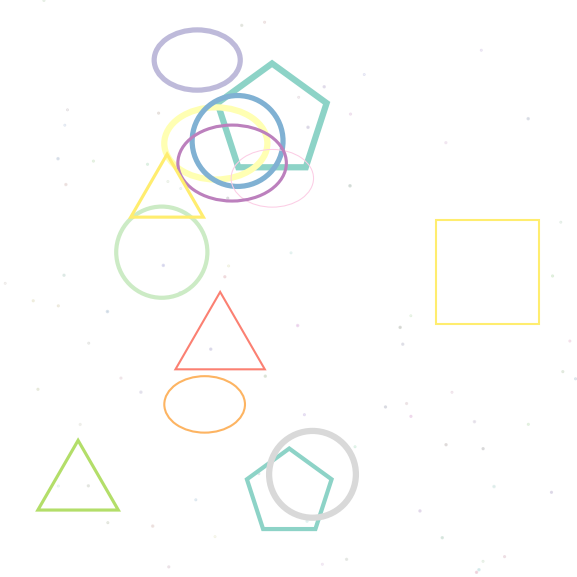[{"shape": "pentagon", "thickness": 3, "radius": 0.5, "center": [0.471, 0.79]}, {"shape": "pentagon", "thickness": 2, "radius": 0.39, "center": [0.501, 0.145]}, {"shape": "oval", "thickness": 3, "radius": 0.45, "center": [0.374, 0.751]}, {"shape": "oval", "thickness": 2.5, "radius": 0.37, "center": [0.341, 0.895]}, {"shape": "triangle", "thickness": 1, "radius": 0.45, "center": [0.381, 0.404]}, {"shape": "circle", "thickness": 2.5, "radius": 0.39, "center": [0.411, 0.755]}, {"shape": "oval", "thickness": 1, "radius": 0.35, "center": [0.354, 0.299]}, {"shape": "triangle", "thickness": 1.5, "radius": 0.4, "center": [0.135, 0.156]}, {"shape": "oval", "thickness": 0.5, "radius": 0.36, "center": [0.472, 0.69]}, {"shape": "circle", "thickness": 3, "radius": 0.38, "center": [0.541, 0.178]}, {"shape": "oval", "thickness": 1.5, "radius": 0.47, "center": [0.402, 0.717]}, {"shape": "circle", "thickness": 2, "radius": 0.39, "center": [0.28, 0.562]}, {"shape": "triangle", "thickness": 1.5, "radius": 0.36, "center": [0.289, 0.659]}, {"shape": "square", "thickness": 1, "radius": 0.45, "center": [0.844, 0.528]}]